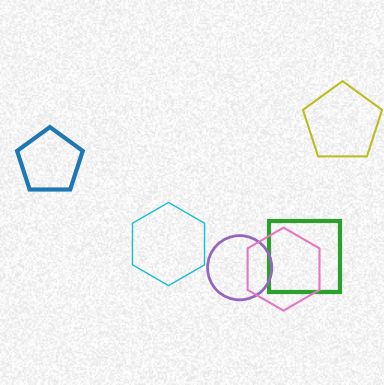[{"shape": "pentagon", "thickness": 3, "radius": 0.45, "center": [0.13, 0.58]}, {"shape": "square", "thickness": 3, "radius": 0.46, "center": [0.791, 0.333]}, {"shape": "circle", "thickness": 2, "radius": 0.42, "center": [0.623, 0.305]}, {"shape": "hexagon", "thickness": 1.5, "radius": 0.54, "center": [0.736, 0.301]}, {"shape": "pentagon", "thickness": 1.5, "radius": 0.54, "center": [0.89, 0.681]}, {"shape": "hexagon", "thickness": 1, "radius": 0.54, "center": [0.438, 0.366]}]